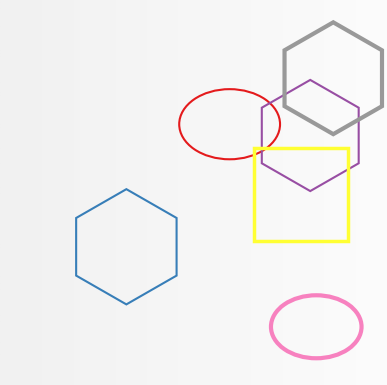[{"shape": "oval", "thickness": 1.5, "radius": 0.65, "center": [0.593, 0.677]}, {"shape": "hexagon", "thickness": 1.5, "radius": 0.75, "center": [0.326, 0.359]}, {"shape": "hexagon", "thickness": 1.5, "radius": 0.72, "center": [0.801, 0.648]}, {"shape": "square", "thickness": 2.5, "radius": 0.6, "center": [0.777, 0.495]}, {"shape": "oval", "thickness": 3, "radius": 0.58, "center": [0.816, 0.151]}, {"shape": "hexagon", "thickness": 3, "radius": 0.73, "center": [0.86, 0.797]}]